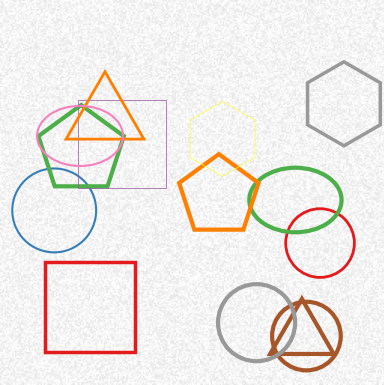[{"shape": "circle", "thickness": 2, "radius": 0.45, "center": [0.831, 0.369]}, {"shape": "square", "thickness": 2.5, "radius": 0.58, "center": [0.233, 0.202]}, {"shape": "circle", "thickness": 1.5, "radius": 0.54, "center": [0.141, 0.453]}, {"shape": "pentagon", "thickness": 3, "radius": 0.58, "center": [0.211, 0.61]}, {"shape": "oval", "thickness": 3, "radius": 0.6, "center": [0.767, 0.481]}, {"shape": "square", "thickness": 0.5, "radius": 0.57, "center": [0.316, 0.626]}, {"shape": "triangle", "thickness": 2, "radius": 0.58, "center": [0.273, 0.697]}, {"shape": "pentagon", "thickness": 3, "radius": 0.54, "center": [0.568, 0.491]}, {"shape": "hexagon", "thickness": 0.5, "radius": 0.49, "center": [0.578, 0.64]}, {"shape": "circle", "thickness": 3, "radius": 0.45, "center": [0.796, 0.127]}, {"shape": "triangle", "thickness": 3, "radius": 0.48, "center": [0.784, 0.128]}, {"shape": "oval", "thickness": 1.5, "radius": 0.56, "center": [0.208, 0.647]}, {"shape": "hexagon", "thickness": 2.5, "radius": 0.55, "center": [0.893, 0.73]}, {"shape": "circle", "thickness": 3, "radius": 0.5, "center": [0.666, 0.162]}]